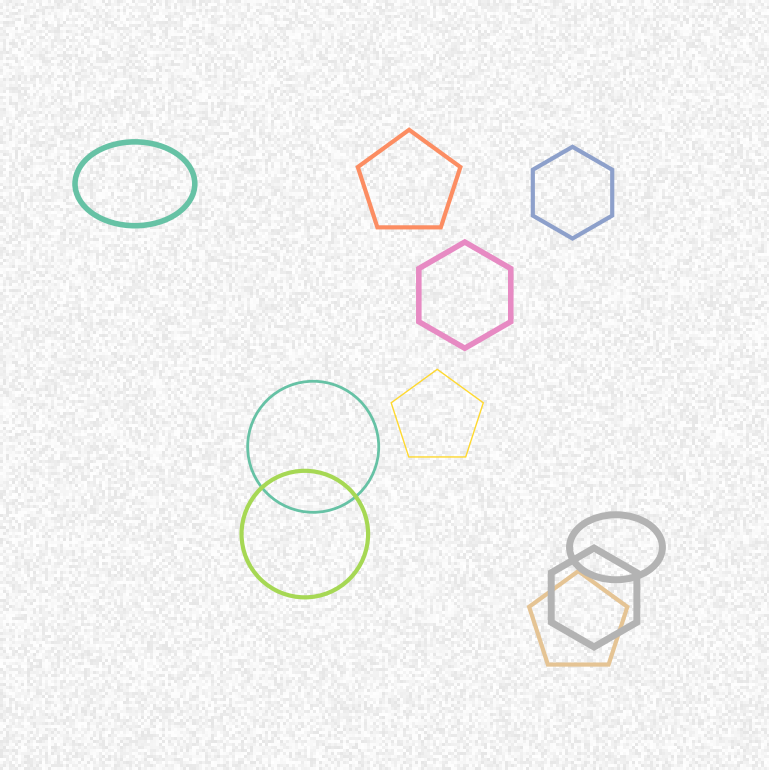[{"shape": "oval", "thickness": 2, "radius": 0.39, "center": [0.175, 0.761]}, {"shape": "circle", "thickness": 1, "radius": 0.43, "center": [0.407, 0.42]}, {"shape": "pentagon", "thickness": 1.5, "radius": 0.35, "center": [0.531, 0.761]}, {"shape": "hexagon", "thickness": 1.5, "radius": 0.3, "center": [0.744, 0.75]}, {"shape": "hexagon", "thickness": 2, "radius": 0.34, "center": [0.604, 0.617]}, {"shape": "circle", "thickness": 1.5, "radius": 0.41, "center": [0.396, 0.306]}, {"shape": "pentagon", "thickness": 0.5, "radius": 0.31, "center": [0.568, 0.457]}, {"shape": "pentagon", "thickness": 1.5, "radius": 0.34, "center": [0.751, 0.191]}, {"shape": "hexagon", "thickness": 2.5, "radius": 0.32, "center": [0.771, 0.224]}, {"shape": "oval", "thickness": 2.5, "radius": 0.3, "center": [0.8, 0.289]}]